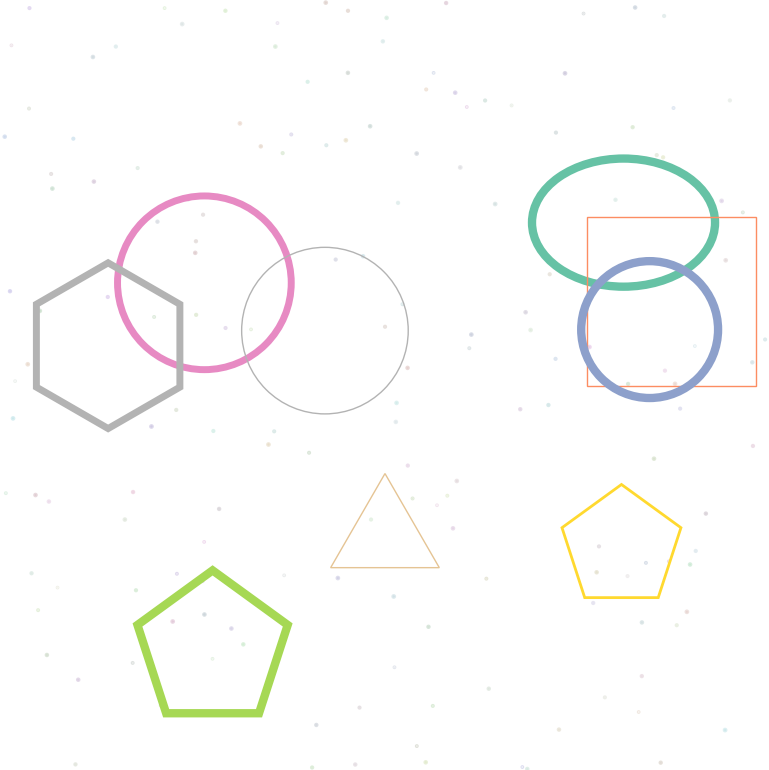[{"shape": "oval", "thickness": 3, "radius": 0.59, "center": [0.81, 0.711]}, {"shape": "square", "thickness": 0.5, "radius": 0.55, "center": [0.872, 0.608]}, {"shape": "circle", "thickness": 3, "radius": 0.44, "center": [0.844, 0.572]}, {"shape": "circle", "thickness": 2.5, "radius": 0.56, "center": [0.265, 0.633]}, {"shape": "pentagon", "thickness": 3, "radius": 0.51, "center": [0.276, 0.157]}, {"shape": "pentagon", "thickness": 1, "radius": 0.41, "center": [0.807, 0.29]}, {"shape": "triangle", "thickness": 0.5, "radius": 0.41, "center": [0.5, 0.304]}, {"shape": "hexagon", "thickness": 2.5, "radius": 0.54, "center": [0.14, 0.551]}, {"shape": "circle", "thickness": 0.5, "radius": 0.54, "center": [0.422, 0.571]}]